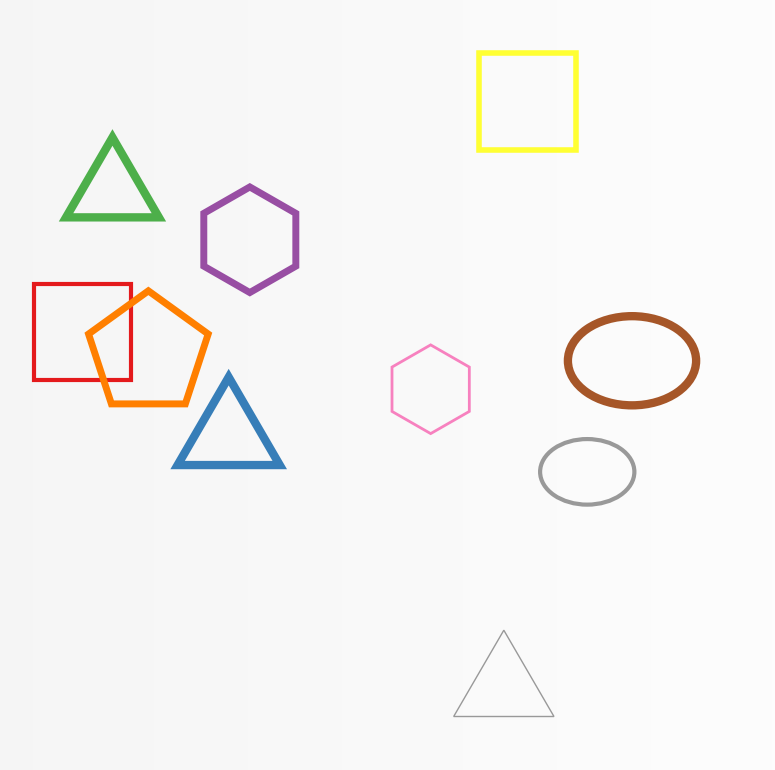[{"shape": "square", "thickness": 1.5, "radius": 0.31, "center": [0.106, 0.568]}, {"shape": "triangle", "thickness": 3, "radius": 0.38, "center": [0.295, 0.434]}, {"shape": "triangle", "thickness": 3, "radius": 0.35, "center": [0.145, 0.752]}, {"shape": "hexagon", "thickness": 2.5, "radius": 0.34, "center": [0.322, 0.689]}, {"shape": "pentagon", "thickness": 2.5, "radius": 0.41, "center": [0.191, 0.541]}, {"shape": "square", "thickness": 2, "radius": 0.31, "center": [0.681, 0.868]}, {"shape": "oval", "thickness": 3, "radius": 0.41, "center": [0.816, 0.531]}, {"shape": "hexagon", "thickness": 1, "radius": 0.29, "center": [0.556, 0.494]}, {"shape": "oval", "thickness": 1.5, "radius": 0.3, "center": [0.758, 0.387]}, {"shape": "triangle", "thickness": 0.5, "radius": 0.37, "center": [0.65, 0.107]}]